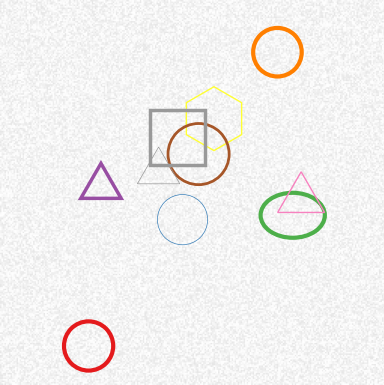[{"shape": "circle", "thickness": 3, "radius": 0.32, "center": [0.23, 0.101]}, {"shape": "circle", "thickness": 0.5, "radius": 0.33, "center": [0.474, 0.429]}, {"shape": "oval", "thickness": 3, "radius": 0.42, "center": [0.76, 0.441]}, {"shape": "triangle", "thickness": 2.5, "radius": 0.3, "center": [0.262, 0.515]}, {"shape": "circle", "thickness": 3, "radius": 0.32, "center": [0.721, 0.864]}, {"shape": "hexagon", "thickness": 1, "radius": 0.41, "center": [0.556, 0.692]}, {"shape": "circle", "thickness": 2, "radius": 0.4, "center": [0.516, 0.6]}, {"shape": "triangle", "thickness": 1, "radius": 0.35, "center": [0.782, 0.483]}, {"shape": "triangle", "thickness": 0.5, "radius": 0.32, "center": [0.412, 0.554]}, {"shape": "square", "thickness": 2.5, "radius": 0.36, "center": [0.46, 0.642]}]